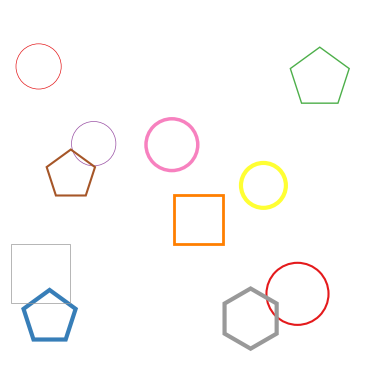[{"shape": "circle", "thickness": 1.5, "radius": 0.4, "center": [0.773, 0.237]}, {"shape": "circle", "thickness": 0.5, "radius": 0.29, "center": [0.1, 0.827]}, {"shape": "pentagon", "thickness": 3, "radius": 0.36, "center": [0.129, 0.176]}, {"shape": "pentagon", "thickness": 1, "radius": 0.4, "center": [0.831, 0.797]}, {"shape": "circle", "thickness": 0.5, "radius": 0.29, "center": [0.243, 0.627]}, {"shape": "square", "thickness": 2, "radius": 0.32, "center": [0.515, 0.43]}, {"shape": "circle", "thickness": 3, "radius": 0.29, "center": [0.684, 0.518]}, {"shape": "pentagon", "thickness": 1.5, "radius": 0.33, "center": [0.184, 0.546]}, {"shape": "circle", "thickness": 2.5, "radius": 0.34, "center": [0.446, 0.624]}, {"shape": "square", "thickness": 0.5, "radius": 0.38, "center": [0.105, 0.289]}, {"shape": "hexagon", "thickness": 3, "radius": 0.39, "center": [0.651, 0.172]}]